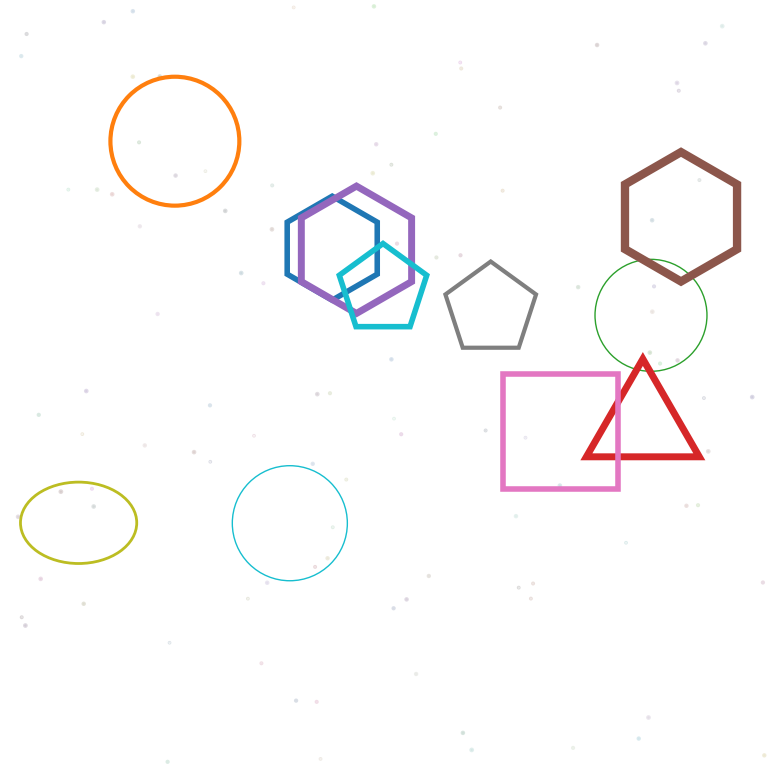[{"shape": "hexagon", "thickness": 2, "radius": 0.34, "center": [0.431, 0.678]}, {"shape": "circle", "thickness": 1.5, "radius": 0.42, "center": [0.227, 0.817]}, {"shape": "circle", "thickness": 0.5, "radius": 0.36, "center": [0.845, 0.59]}, {"shape": "triangle", "thickness": 2.5, "radius": 0.42, "center": [0.835, 0.449]}, {"shape": "hexagon", "thickness": 2.5, "radius": 0.41, "center": [0.463, 0.676]}, {"shape": "hexagon", "thickness": 3, "radius": 0.42, "center": [0.884, 0.718]}, {"shape": "square", "thickness": 2, "radius": 0.37, "center": [0.729, 0.44]}, {"shape": "pentagon", "thickness": 1.5, "radius": 0.31, "center": [0.637, 0.598]}, {"shape": "oval", "thickness": 1, "radius": 0.38, "center": [0.102, 0.321]}, {"shape": "pentagon", "thickness": 2, "radius": 0.3, "center": [0.497, 0.624]}, {"shape": "circle", "thickness": 0.5, "radius": 0.37, "center": [0.376, 0.32]}]